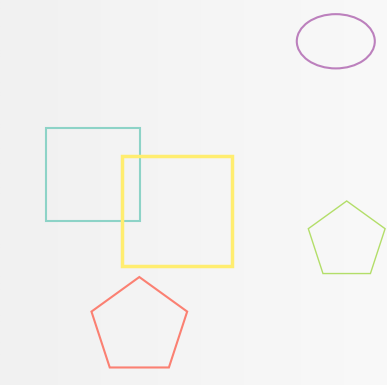[{"shape": "square", "thickness": 1.5, "radius": 0.61, "center": [0.24, 0.547]}, {"shape": "pentagon", "thickness": 1.5, "radius": 0.65, "center": [0.36, 0.151]}, {"shape": "pentagon", "thickness": 1, "radius": 0.52, "center": [0.895, 0.374]}, {"shape": "oval", "thickness": 1.5, "radius": 0.5, "center": [0.867, 0.893]}, {"shape": "square", "thickness": 2.5, "radius": 0.71, "center": [0.457, 0.453]}]